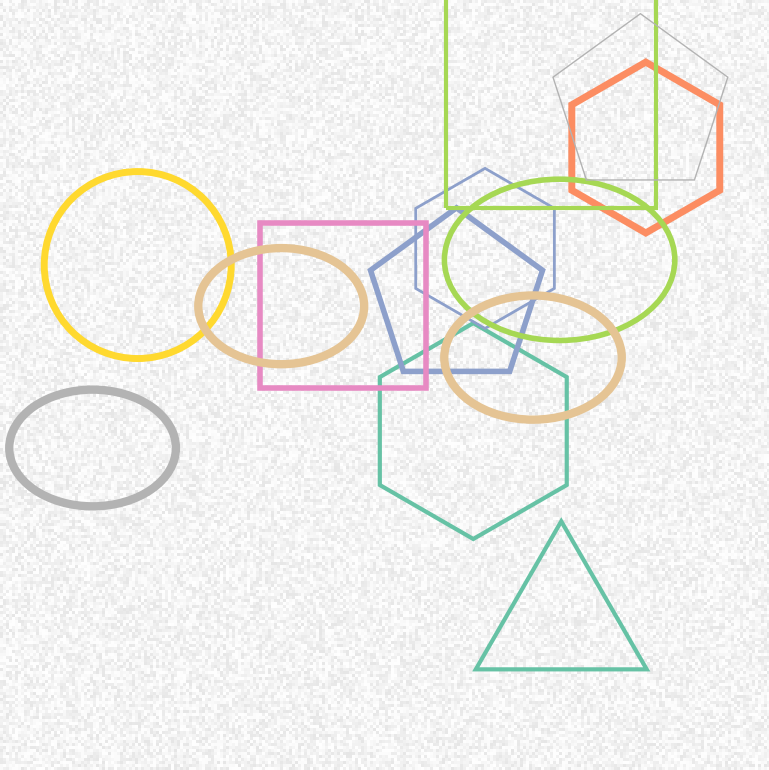[{"shape": "triangle", "thickness": 1.5, "radius": 0.64, "center": [0.729, 0.195]}, {"shape": "hexagon", "thickness": 1.5, "radius": 0.7, "center": [0.615, 0.44]}, {"shape": "hexagon", "thickness": 2.5, "radius": 0.55, "center": [0.839, 0.808]}, {"shape": "hexagon", "thickness": 1, "radius": 0.52, "center": [0.63, 0.677]}, {"shape": "pentagon", "thickness": 2, "radius": 0.59, "center": [0.593, 0.613]}, {"shape": "square", "thickness": 2, "radius": 0.54, "center": [0.445, 0.603]}, {"shape": "oval", "thickness": 2, "radius": 0.75, "center": [0.727, 0.663]}, {"shape": "square", "thickness": 1.5, "radius": 0.68, "center": [0.716, 0.865]}, {"shape": "circle", "thickness": 2.5, "radius": 0.61, "center": [0.179, 0.656]}, {"shape": "oval", "thickness": 3, "radius": 0.58, "center": [0.692, 0.536]}, {"shape": "oval", "thickness": 3, "radius": 0.54, "center": [0.365, 0.602]}, {"shape": "oval", "thickness": 3, "radius": 0.54, "center": [0.12, 0.418]}, {"shape": "pentagon", "thickness": 0.5, "radius": 0.6, "center": [0.832, 0.863]}]